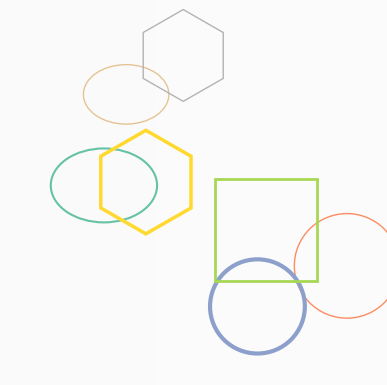[{"shape": "oval", "thickness": 1.5, "radius": 0.69, "center": [0.268, 0.518]}, {"shape": "circle", "thickness": 1, "radius": 0.68, "center": [0.895, 0.309]}, {"shape": "circle", "thickness": 3, "radius": 0.61, "center": [0.664, 0.204]}, {"shape": "square", "thickness": 2, "radius": 0.66, "center": [0.687, 0.403]}, {"shape": "hexagon", "thickness": 2.5, "radius": 0.67, "center": [0.377, 0.527]}, {"shape": "oval", "thickness": 1, "radius": 0.55, "center": [0.325, 0.755]}, {"shape": "hexagon", "thickness": 1, "radius": 0.6, "center": [0.473, 0.856]}]